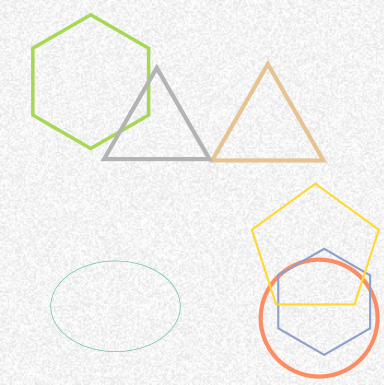[{"shape": "oval", "thickness": 0.5, "radius": 0.84, "center": [0.3, 0.204]}, {"shape": "circle", "thickness": 3, "radius": 0.76, "center": [0.829, 0.174]}, {"shape": "hexagon", "thickness": 1.5, "radius": 0.69, "center": [0.842, 0.216]}, {"shape": "hexagon", "thickness": 2.5, "radius": 0.87, "center": [0.236, 0.788]}, {"shape": "pentagon", "thickness": 1.5, "radius": 0.87, "center": [0.819, 0.35]}, {"shape": "triangle", "thickness": 3, "radius": 0.83, "center": [0.696, 0.667]}, {"shape": "triangle", "thickness": 3, "radius": 0.79, "center": [0.407, 0.666]}]